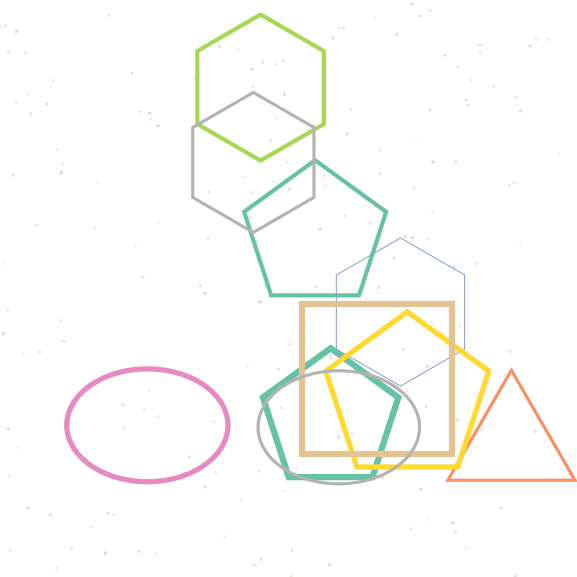[{"shape": "pentagon", "thickness": 3, "radius": 0.62, "center": [0.573, 0.273]}, {"shape": "pentagon", "thickness": 2, "radius": 0.65, "center": [0.546, 0.592]}, {"shape": "triangle", "thickness": 1.5, "radius": 0.64, "center": [0.886, 0.231]}, {"shape": "hexagon", "thickness": 0.5, "radius": 0.64, "center": [0.693, 0.459]}, {"shape": "oval", "thickness": 2.5, "radius": 0.7, "center": [0.255, 0.263]}, {"shape": "hexagon", "thickness": 2, "radius": 0.63, "center": [0.451, 0.848]}, {"shape": "pentagon", "thickness": 2.5, "radius": 0.74, "center": [0.705, 0.311]}, {"shape": "square", "thickness": 3, "radius": 0.65, "center": [0.653, 0.343]}, {"shape": "hexagon", "thickness": 1.5, "radius": 0.61, "center": [0.439, 0.718]}, {"shape": "oval", "thickness": 1.5, "radius": 0.7, "center": [0.587, 0.259]}]